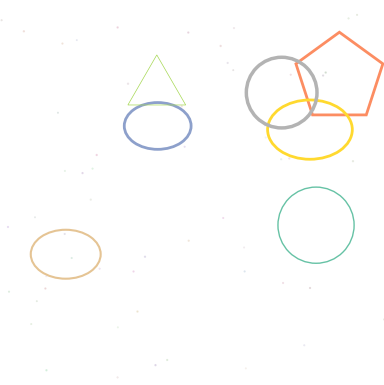[{"shape": "circle", "thickness": 1, "radius": 0.49, "center": [0.821, 0.415]}, {"shape": "pentagon", "thickness": 2, "radius": 0.59, "center": [0.882, 0.798]}, {"shape": "oval", "thickness": 2, "radius": 0.43, "center": [0.41, 0.673]}, {"shape": "triangle", "thickness": 0.5, "radius": 0.43, "center": [0.407, 0.771]}, {"shape": "oval", "thickness": 2, "radius": 0.55, "center": [0.805, 0.663]}, {"shape": "oval", "thickness": 1.5, "radius": 0.45, "center": [0.171, 0.34]}, {"shape": "circle", "thickness": 2.5, "radius": 0.46, "center": [0.732, 0.759]}]